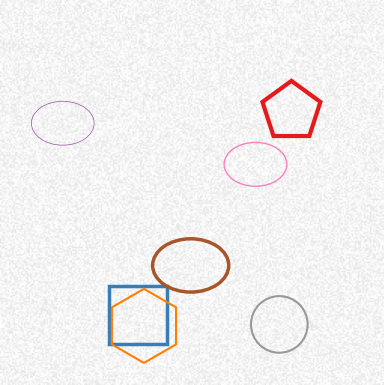[{"shape": "pentagon", "thickness": 3, "radius": 0.4, "center": [0.757, 0.711]}, {"shape": "square", "thickness": 2.5, "radius": 0.38, "center": [0.358, 0.182]}, {"shape": "oval", "thickness": 0.5, "radius": 0.41, "center": [0.163, 0.68]}, {"shape": "hexagon", "thickness": 1.5, "radius": 0.48, "center": [0.374, 0.154]}, {"shape": "oval", "thickness": 2.5, "radius": 0.49, "center": [0.495, 0.311]}, {"shape": "oval", "thickness": 1, "radius": 0.41, "center": [0.664, 0.573]}, {"shape": "circle", "thickness": 1.5, "radius": 0.37, "center": [0.725, 0.157]}]